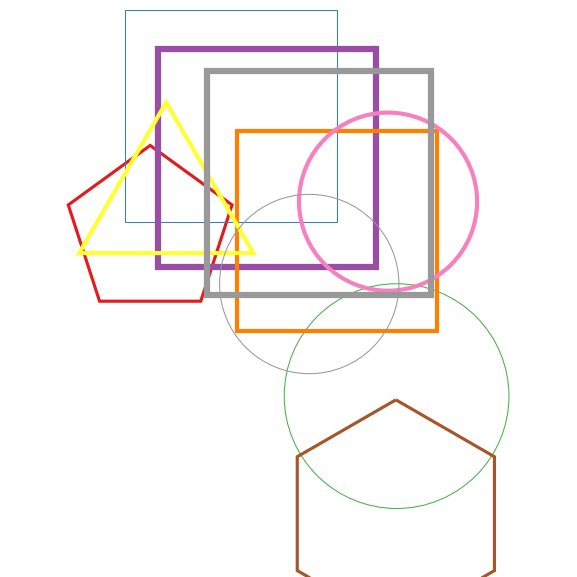[{"shape": "pentagon", "thickness": 1.5, "radius": 0.75, "center": [0.26, 0.598]}, {"shape": "square", "thickness": 0.5, "radius": 0.92, "center": [0.399, 0.798]}, {"shape": "circle", "thickness": 0.5, "radius": 0.97, "center": [0.687, 0.313]}, {"shape": "square", "thickness": 3, "radius": 0.94, "center": [0.463, 0.726]}, {"shape": "square", "thickness": 2, "radius": 0.87, "center": [0.583, 0.599]}, {"shape": "triangle", "thickness": 2, "radius": 0.87, "center": [0.288, 0.648]}, {"shape": "hexagon", "thickness": 1.5, "radius": 0.99, "center": [0.685, 0.11]}, {"shape": "circle", "thickness": 2, "radius": 0.77, "center": [0.672, 0.65]}, {"shape": "circle", "thickness": 0.5, "radius": 0.78, "center": [0.535, 0.507]}, {"shape": "square", "thickness": 3, "radius": 0.97, "center": [0.552, 0.682]}]